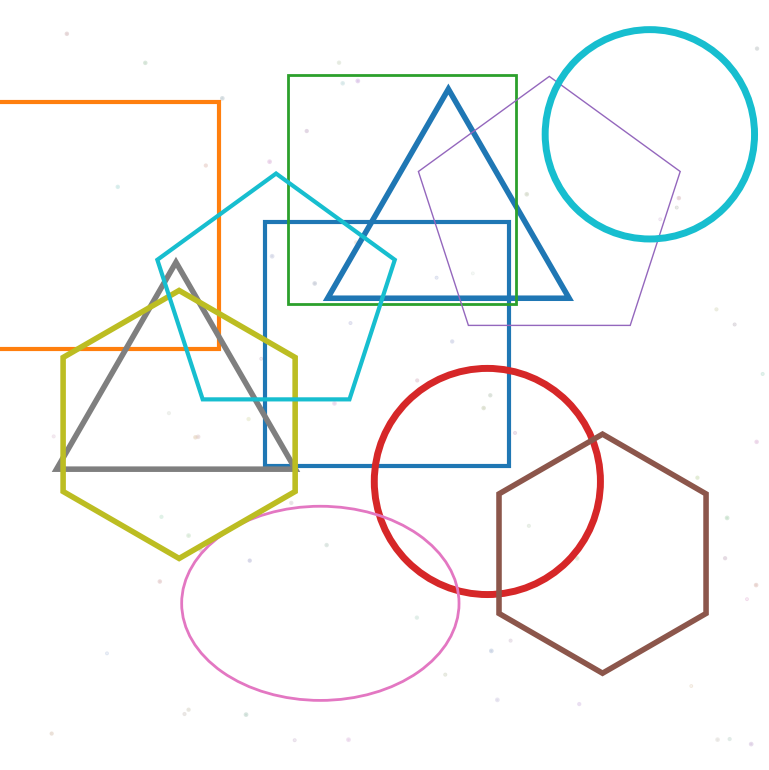[{"shape": "triangle", "thickness": 2, "radius": 0.91, "center": [0.582, 0.703]}, {"shape": "square", "thickness": 1.5, "radius": 0.79, "center": [0.503, 0.553]}, {"shape": "square", "thickness": 1.5, "radius": 0.8, "center": [0.124, 0.707]}, {"shape": "square", "thickness": 1, "radius": 0.74, "center": [0.522, 0.754]}, {"shape": "circle", "thickness": 2.5, "radius": 0.73, "center": [0.633, 0.375]}, {"shape": "pentagon", "thickness": 0.5, "radius": 0.89, "center": [0.713, 0.722]}, {"shape": "hexagon", "thickness": 2, "radius": 0.78, "center": [0.783, 0.281]}, {"shape": "oval", "thickness": 1, "radius": 0.9, "center": [0.416, 0.216]}, {"shape": "triangle", "thickness": 2, "radius": 0.9, "center": [0.229, 0.48]}, {"shape": "hexagon", "thickness": 2, "radius": 0.87, "center": [0.233, 0.449]}, {"shape": "circle", "thickness": 2.5, "radius": 0.68, "center": [0.844, 0.826]}, {"shape": "pentagon", "thickness": 1.5, "radius": 0.81, "center": [0.359, 0.612]}]